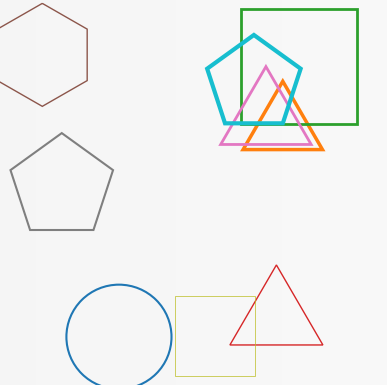[{"shape": "circle", "thickness": 1.5, "radius": 0.68, "center": [0.307, 0.125]}, {"shape": "triangle", "thickness": 2.5, "radius": 0.59, "center": [0.73, 0.671]}, {"shape": "square", "thickness": 2, "radius": 0.74, "center": [0.771, 0.828]}, {"shape": "triangle", "thickness": 1, "radius": 0.69, "center": [0.713, 0.173]}, {"shape": "hexagon", "thickness": 1, "radius": 0.67, "center": [0.109, 0.857]}, {"shape": "triangle", "thickness": 2, "radius": 0.67, "center": [0.686, 0.692]}, {"shape": "pentagon", "thickness": 1.5, "radius": 0.7, "center": [0.159, 0.515]}, {"shape": "square", "thickness": 0.5, "radius": 0.52, "center": [0.554, 0.128]}, {"shape": "pentagon", "thickness": 3, "radius": 0.63, "center": [0.655, 0.782]}]